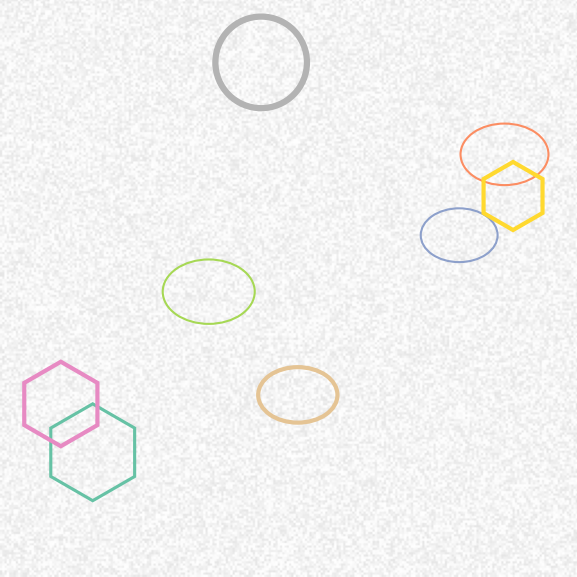[{"shape": "hexagon", "thickness": 1.5, "radius": 0.42, "center": [0.161, 0.216]}, {"shape": "oval", "thickness": 1, "radius": 0.38, "center": [0.874, 0.732]}, {"shape": "oval", "thickness": 1, "radius": 0.33, "center": [0.795, 0.592]}, {"shape": "hexagon", "thickness": 2, "radius": 0.37, "center": [0.105, 0.3]}, {"shape": "oval", "thickness": 1, "radius": 0.4, "center": [0.361, 0.494]}, {"shape": "hexagon", "thickness": 2, "radius": 0.29, "center": [0.888, 0.66]}, {"shape": "oval", "thickness": 2, "radius": 0.34, "center": [0.516, 0.315]}, {"shape": "circle", "thickness": 3, "radius": 0.4, "center": [0.452, 0.891]}]